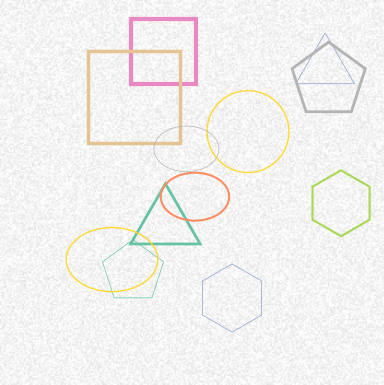[{"shape": "triangle", "thickness": 2, "radius": 0.52, "center": [0.43, 0.418]}, {"shape": "pentagon", "thickness": 0.5, "radius": 0.42, "center": [0.346, 0.294]}, {"shape": "oval", "thickness": 1.5, "radius": 0.44, "center": [0.506, 0.489]}, {"shape": "hexagon", "thickness": 0.5, "radius": 0.44, "center": [0.603, 0.226]}, {"shape": "triangle", "thickness": 0.5, "radius": 0.44, "center": [0.845, 0.827]}, {"shape": "square", "thickness": 3, "radius": 0.42, "center": [0.425, 0.866]}, {"shape": "hexagon", "thickness": 1.5, "radius": 0.43, "center": [0.886, 0.472]}, {"shape": "oval", "thickness": 1, "radius": 0.59, "center": [0.291, 0.326]}, {"shape": "circle", "thickness": 1, "radius": 0.53, "center": [0.644, 0.658]}, {"shape": "square", "thickness": 2.5, "radius": 0.6, "center": [0.347, 0.749]}, {"shape": "oval", "thickness": 0.5, "radius": 0.42, "center": [0.484, 0.613]}, {"shape": "pentagon", "thickness": 2, "radius": 0.5, "center": [0.854, 0.791]}]